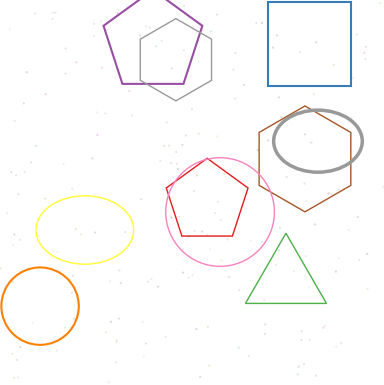[{"shape": "pentagon", "thickness": 1, "radius": 0.56, "center": [0.538, 0.477]}, {"shape": "square", "thickness": 1.5, "radius": 0.54, "center": [0.804, 0.886]}, {"shape": "triangle", "thickness": 1, "radius": 0.61, "center": [0.743, 0.273]}, {"shape": "pentagon", "thickness": 1.5, "radius": 0.67, "center": [0.397, 0.891]}, {"shape": "circle", "thickness": 1.5, "radius": 0.5, "center": [0.104, 0.205]}, {"shape": "oval", "thickness": 1, "radius": 0.63, "center": [0.22, 0.403]}, {"shape": "hexagon", "thickness": 1, "radius": 0.69, "center": [0.792, 0.587]}, {"shape": "circle", "thickness": 1, "radius": 0.71, "center": [0.572, 0.449]}, {"shape": "oval", "thickness": 2.5, "radius": 0.58, "center": [0.826, 0.633]}, {"shape": "hexagon", "thickness": 1, "radius": 0.53, "center": [0.457, 0.845]}]